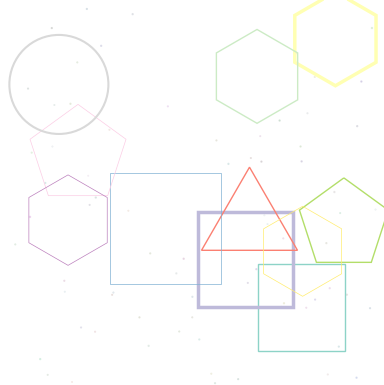[{"shape": "square", "thickness": 1, "radius": 0.57, "center": [0.783, 0.201]}, {"shape": "hexagon", "thickness": 2.5, "radius": 0.61, "center": [0.871, 0.899]}, {"shape": "square", "thickness": 2.5, "radius": 0.62, "center": [0.639, 0.326]}, {"shape": "triangle", "thickness": 1, "radius": 0.72, "center": [0.648, 0.422]}, {"shape": "square", "thickness": 0.5, "radius": 0.72, "center": [0.429, 0.407]}, {"shape": "pentagon", "thickness": 1, "radius": 0.61, "center": [0.893, 0.417]}, {"shape": "pentagon", "thickness": 0.5, "radius": 0.66, "center": [0.203, 0.598]}, {"shape": "circle", "thickness": 1.5, "radius": 0.64, "center": [0.153, 0.781]}, {"shape": "hexagon", "thickness": 0.5, "radius": 0.59, "center": [0.177, 0.428]}, {"shape": "hexagon", "thickness": 1, "radius": 0.61, "center": [0.668, 0.802]}, {"shape": "hexagon", "thickness": 0.5, "radius": 0.58, "center": [0.786, 0.347]}]